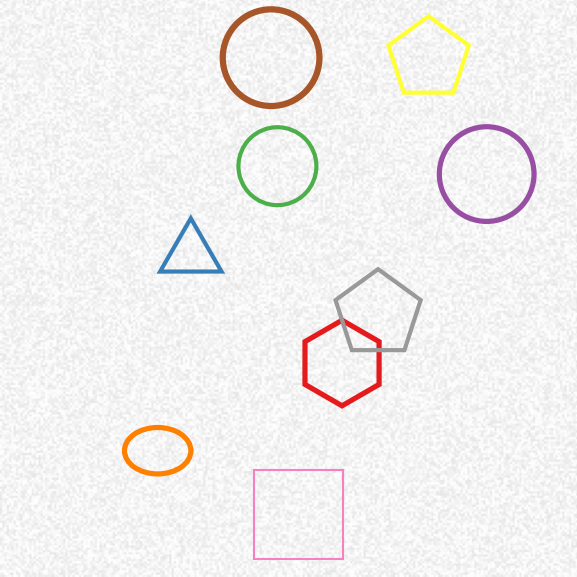[{"shape": "hexagon", "thickness": 2.5, "radius": 0.37, "center": [0.592, 0.371]}, {"shape": "triangle", "thickness": 2, "radius": 0.31, "center": [0.33, 0.56]}, {"shape": "circle", "thickness": 2, "radius": 0.34, "center": [0.48, 0.711]}, {"shape": "circle", "thickness": 2.5, "radius": 0.41, "center": [0.843, 0.698]}, {"shape": "oval", "thickness": 2.5, "radius": 0.29, "center": [0.273, 0.219]}, {"shape": "pentagon", "thickness": 2, "radius": 0.37, "center": [0.742, 0.898]}, {"shape": "circle", "thickness": 3, "radius": 0.42, "center": [0.469, 0.899]}, {"shape": "square", "thickness": 1, "radius": 0.39, "center": [0.518, 0.108]}, {"shape": "pentagon", "thickness": 2, "radius": 0.39, "center": [0.655, 0.456]}]